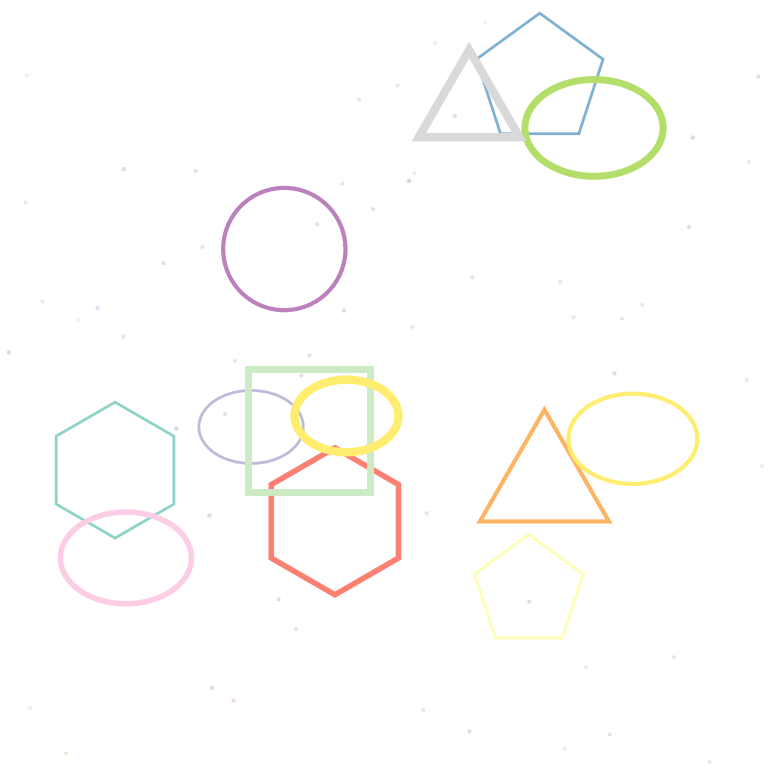[{"shape": "hexagon", "thickness": 1, "radius": 0.44, "center": [0.149, 0.389]}, {"shape": "pentagon", "thickness": 1, "radius": 0.37, "center": [0.687, 0.232]}, {"shape": "oval", "thickness": 1, "radius": 0.34, "center": [0.326, 0.446]}, {"shape": "hexagon", "thickness": 2, "radius": 0.48, "center": [0.435, 0.323]}, {"shape": "pentagon", "thickness": 1, "radius": 0.43, "center": [0.701, 0.896]}, {"shape": "triangle", "thickness": 1.5, "radius": 0.48, "center": [0.707, 0.371]}, {"shape": "oval", "thickness": 2.5, "radius": 0.45, "center": [0.771, 0.834]}, {"shape": "oval", "thickness": 2, "radius": 0.43, "center": [0.164, 0.275]}, {"shape": "triangle", "thickness": 3, "radius": 0.38, "center": [0.609, 0.86]}, {"shape": "circle", "thickness": 1.5, "radius": 0.4, "center": [0.369, 0.677]}, {"shape": "square", "thickness": 2.5, "radius": 0.4, "center": [0.401, 0.441]}, {"shape": "oval", "thickness": 1.5, "radius": 0.42, "center": [0.822, 0.43]}, {"shape": "oval", "thickness": 3, "radius": 0.34, "center": [0.45, 0.46]}]